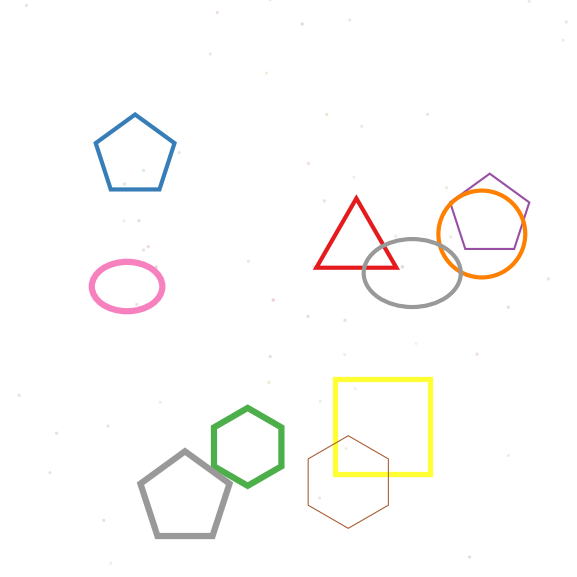[{"shape": "triangle", "thickness": 2, "radius": 0.4, "center": [0.617, 0.576]}, {"shape": "pentagon", "thickness": 2, "radius": 0.36, "center": [0.234, 0.729]}, {"shape": "hexagon", "thickness": 3, "radius": 0.34, "center": [0.429, 0.225]}, {"shape": "pentagon", "thickness": 1, "radius": 0.36, "center": [0.848, 0.626]}, {"shape": "circle", "thickness": 2, "radius": 0.38, "center": [0.834, 0.594]}, {"shape": "square", "thickness": 2.5, "radius": 0.41, "center": [0.663, 0.26]}, {"shape": "hexagon", "thickness": 0.5, "radius": 0.4, "center": [0.603, 0.164]}, {"shape": "oval", "thickness": 3, "radius": 0.31, "center": [0.22, 0.503]}, {"shape": "pentagon", "thickness": 3, "radius": 0.41, "center": [0.32, 0.137]}, {"shape": "oval", "thickness": 2, "radius": 0.42, "center": [0.714, 0.526]}]